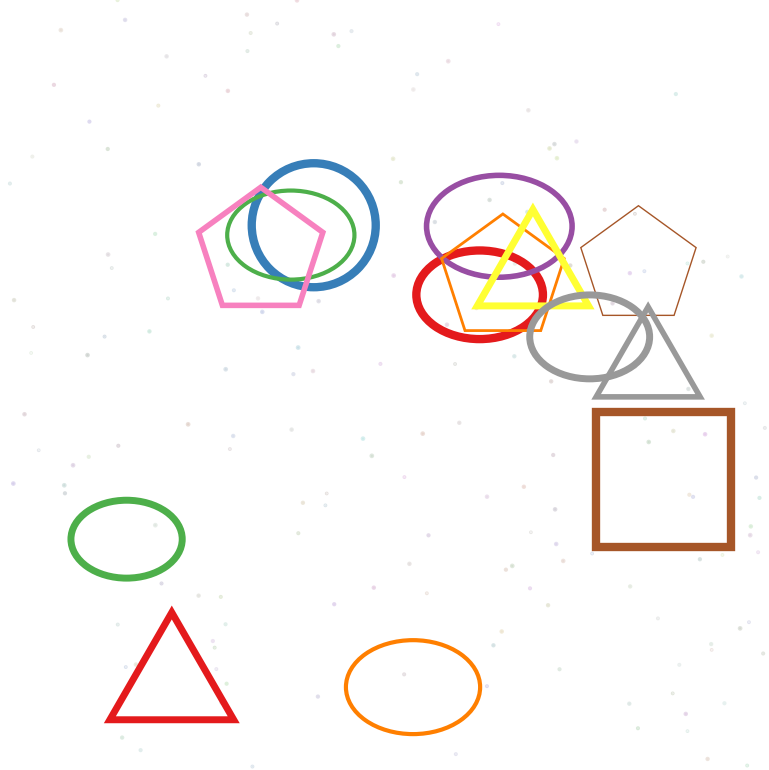[{"shape": "triangle", "thickness": 2.5, "radius": 0.46, "center": [0.223, 0.112]}, {"shape": "oval", "thickness": 3, "radius": 0.41, "center": [0.623, 0.617]}, {"shape": "circle", "thickness": 3, "radius": 0.4, "center": [0.407, 0.707]}, {"shape": "oval", "thickness": 1.5, "radius": 0.41, "center": [0.378, 0.695]}, {"shape": "oval", "thickness": 2.5, "radius": 0.36, "center": [0.164, 0.3]}, {"shape": "oval", "thickness": 2, "radius": 0.47, "center": [0.648, 0.706]}, {"shape": "pentagon", "thickness": 1, "radius": 0.42, "center": [0.653, 0.638]}, {"shape": "oval", "thickness": 1.5, "radius": 0.44, "center": [0.536, 0.108]}, {"shape": "triangle", "thickness": 2.5, "radius": 0.42, "center": [0.692, 0.644]}, {"shape": "square", "thickness": 3, "radius": 0.44, "center": [0.862, 0.377]}, {"shape": "pentagon", "thickness": 0.5, "radius": 0.39, "center": [0.829, 0.654]}, {"shape": "pentagon", "thickness": 2, "radius": 0.42, "center": [0.339, 0.672]}, {"shape": "triangle", "thickness": 2, "radius": 0.39, "center": [0.842, 0.524]}, {"shape": "oval", "thickness": 2.5, "radius": 0.39, "center": [0.766, 0.562]}]